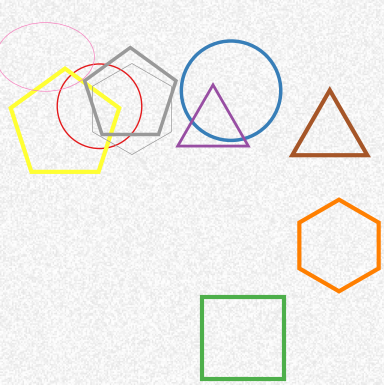[{"shape": "circle", "thickness": 1, "radius": 0.55, "center": [0.258, 0.724]}, {"shape": "circle", "thickness": 2.5, "radius": 0.65, "center": [0.6, 0.764]}, {"shape": "square", "thickness": 3, "radius": 0.53, "center": [0.631, 0.122]}, {"shape": "triangle", "thickness": 2, "radius": 0.53, "center": [0.553, 0.674]}, {"shape": "hexagon", "thickness": 3, "radius": 0.6, "center": [0.881, 0.362]}, {"shape": "pentagon", "thickness": 3, "radius": 0.74, "center": [0.169, 0.674]}, {"shape": "triangle", "thickness": 3, "radius": 0.56, "center": [0.857, 0.653]}, {"shape": "oval", "thickness": 0.5, "radius": 0.64, "center": [0.118, 0.852]}, {"shape": "hexagon", "thickness": 0.5, "radius": 0.59, "center": [0.343, 0.717]}, {"shape": "pentagon", "thickness": 2.5, "radius": 0.62, "center": [0.338, 0.752]}]